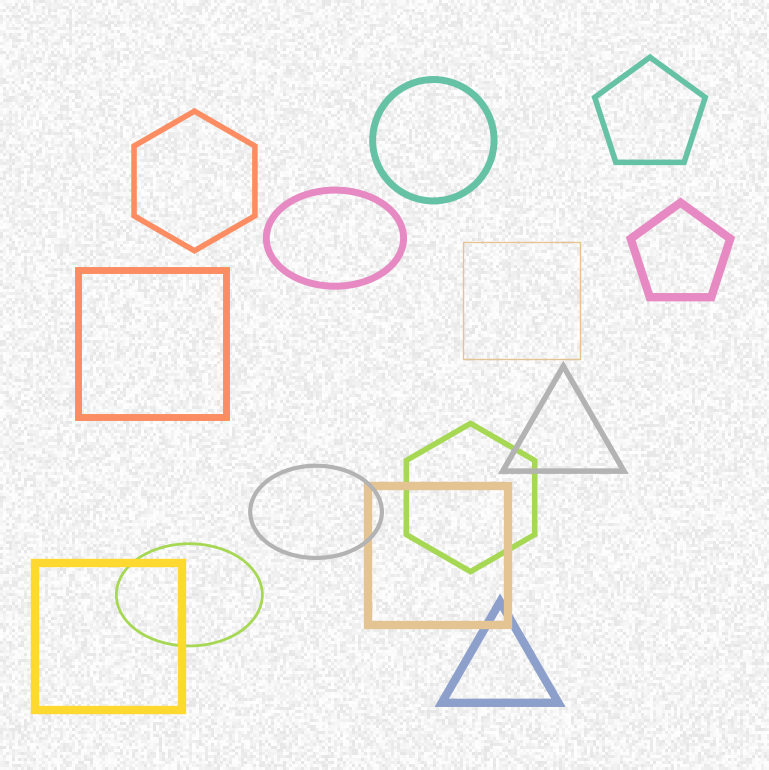[{"shape": "pentagon", "thickness": 2, "radius": 0.38, "center": [0.844, 0.85]}, {"shape": "circle", "thickness": 2.5, "radius": 0.39, "center": [0.563, 0.818]}, {"shape": "square", "thickness": 2.5, "radius": 0.48, "center": [0.197, 0.554]}, {"shape": "hexagon", "thickness": 2, "radius": 0.45, "center": [0.253, 0.765]}, {"shape": "triangle", "thickness": 3, "radius": 0.44, "center": [0.649, 0.131]}, {"shape": "oval", "thickness": 2.5, "radius": 0.45, "center": [0.435, 0.691]}, {"shape": "pentagon", "thickness": 3, "radius": 0.34, "center": [0.884, 0.669]}, {"shape": "hexagon", "thickness": 2, "radius": 0.48, "center": [0.611, 0.354]}, {"shape": "oval", "thickness": 1, "radius": 0.47, "center": [0.246, 0.227]}, {"shape": "square", "thickness": 3, "radius": 0.48, "center": [0.141, 0.173]}, {"shape": "square", "thickness": 0.5, "radius": 0.38, "center": [0.678, 0.609]}, {"shape": "square", "thickness": 3, "radius": 0.45, "center": [0.569, 0.279]}, {"shape": "oval", "thickness": 1.5, "radius": 0.43, "center": [0.41, 0.335]}, {"shape": "triangle", "thickness": 2, "radius": 0.45, "center": [0.732, 0.434]}]